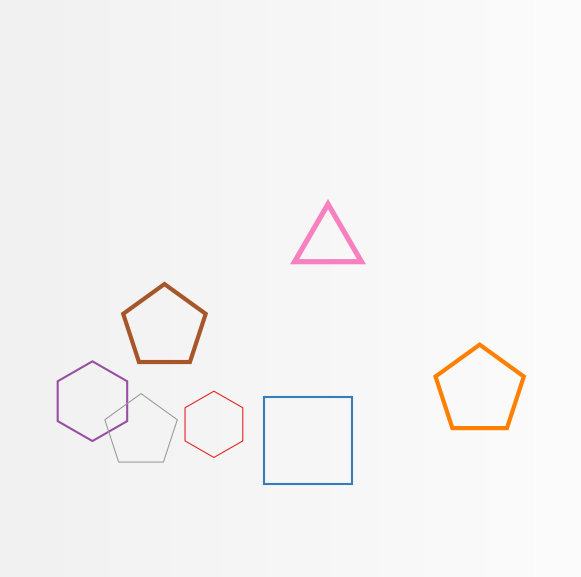[{"shape": "hexagon", "thickness": 0.5, "radius": 0.29, "center": [0.368, 0.264]}, {"shape": "square", "thickness": 1, "radius": 0.38, "center": [0.53, 0.237]}, {"shape": "hexagon", "thickness": 1, "radius": 0.35, "center": [0.159, 0.304]}, {"shape": "pentagon", "thickness": 2, "radius": 0.4, "center": [0.825, 0.322]}, {"shape": "pentagon", "thickness": 2, "radius": 0.37, "center": [0.283, 0.433]}, {"shape": "triangle", "thickness": 2.5, "radius": 0.33, "center": [0.564, 0.579]}, {"shape": "pentagon", "thickness": 0.5, "radius": 0.33, "center": [0.243, 0.252]}]